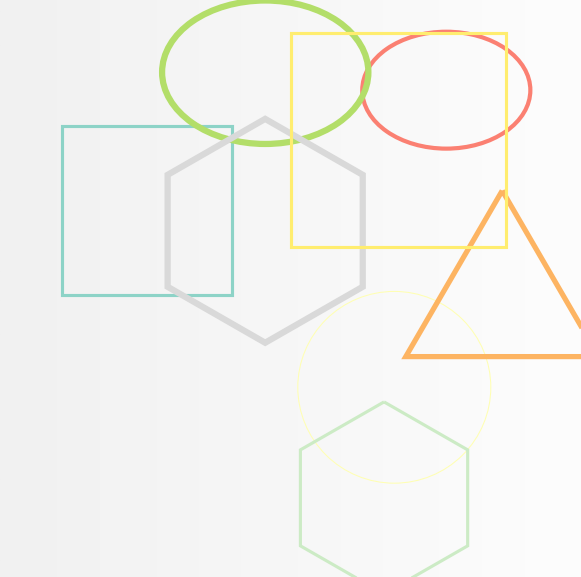[{"shape": "square", "thickness": 1.5, "radius": 0.73, "center": [0.253, 0.635]}, {"shape": "circle", "thickness": 0.5, "radius": 0.83, "center": [0.678, 0.328]}, {"shape": "oval", "thickness": 2, "radius": 0.72, "center": [0.768, 0.843]}, {"shape": "triangle", "thickness": 2.5, "radius": 0.96, "center": [0.864, 0.477]}, {"shape": "oval", "thickness": 3, "radius": 0.89, "center": [0.456, 0.874]}, {"shape": "hexagon", "thickness": 3, "radius": 0.97, "center": [0.456, 0.599]}, {"shape": "hexagon", "thickness": 1.5, "radius": 0.83, "center": [0.661, 0.137]}, {"shape": "square", "thickness": 1.5, "radius": 0.93, "center": [0.686, 0.757]}]